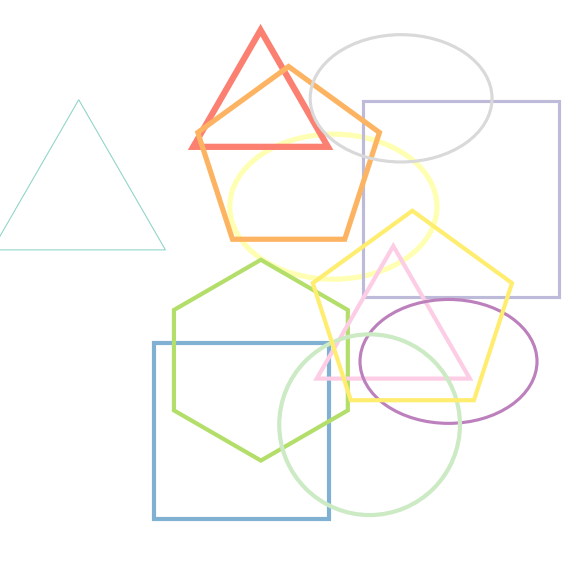[{"shape": "triangle", "thickness": 0.5, "radius": 0.87, "center": [0.136, 0.653]}, {"shape": "oval", "thickness": 2.5, "radius": 0.9, "center": [0.577, 0.641]}, {"shape": "square", "thickness": 1.5, "radius": 0.85, "center": [0.798, 0.655]}, {"shape": "triangle", "thickness": 3, "radius": 0.67, "center": [0.451, 0.812]}, {"shape": "square", "thickness": 2, "radius": 0.76, "center": [0.419, 0.253]}, {"shape": "pentagon", "thickness": 2.5, "radius": 0.83, "center": [0.5, 0.719]}, {"shape": "hexagon", "thickness": 2, "radius": 0.87, "center": [0.452, 0.375]}, {"shape": "triangle", "thickness": 2, "radius": 0.77, "center": [0.681, 0.42]}, {"shape": "oval", "thickness": 1.5, "radius": 0.79, "center": [0.695, 0.829]}, {"shape": "oval", "thickness": 1.5, "radius": 0.77, "center": [0.777, 0.373]}, {"shape": "circle", "thickness": 2, "radius": 0.78, "center": [0.64, 0.264]}, {"shape": "pentagon", "thickness": 2, "radius": 0.91, "center": [0.714, 0.453]}]